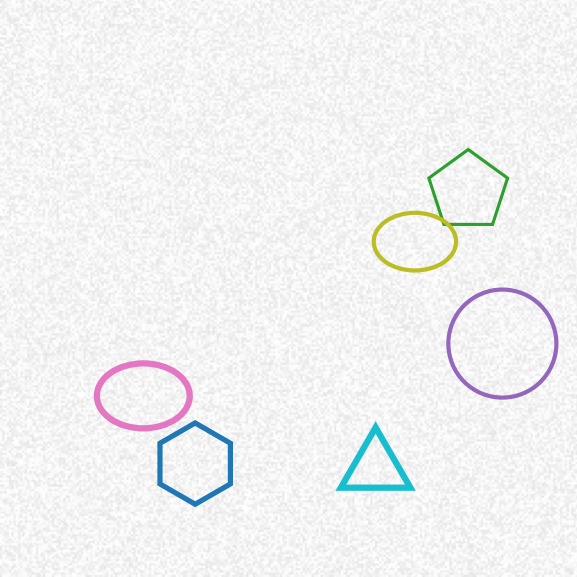[{"shape": "hexagon", "thickness": 2.5, "radius": 0.35, "center": [0.338, 0.196]}, {"shape": "pentagon", "thickness": 1.5, "radius": 0.36, "center": [0.811, 0.669]}, {"shape": "circle", "thickness": 2, "radius": 0.47, "center": [0.87, 0.404]}, {"shape": "oval", "thickness": 3, "radius": 0.4, "center": [0.248, 0.314]}, {"shape": "oval", "thickness": 2, "radius": 0.36, "center": [0.718, 0.581]}, {"shape": "triangle", "thickness": 3, "radius": 0.35, "center": [0.65, 0.189]}]